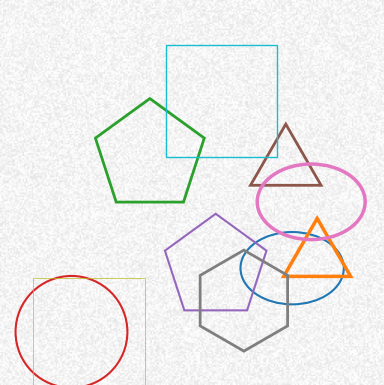[{"shape": "oval", "thickness": 1.5, "radius": 0.67, "center": [0.759, 0.303]}, {"shape": "triangle", "thickness": 2.5, "radius": 0.5, "center": [0.824, 0.332]}, {"shape": "pentagon", "thickness": 2, "radius": 0.74, "center": [0.389, 0.595]}, {"shape": "circle", "thickness": 1.5, "radius": 0.73, "center": [0.186, 0.138]}, {"shape": "pentagon", "thickness": 1.5, "radius": 0.69, "center": [0.56, 0.306]}, {"shape": "triangle", "thickness": 2, "radius": 0.53, "center": [0.742, 0.572]}, {"shape": "oval", "thickness": 2.5, "radius": 0.7, "center": [0.808, 0.476]}, {"shape": "hexagon", "thickness": 2, "radius": 0.66, "center": [0.633, 0.219]}, {"shape": "square", "thickness": 0.5, "radius": 0.73, "center": [0.232, 0.131]}, {"shape": "square", "thickness": 1, "radius": 0.72, "center": [0.575, 0.738]}]